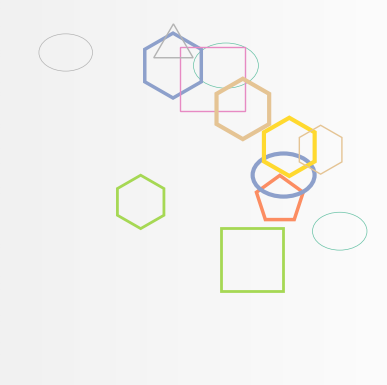[{"shape": "oval", "thickness": 0.5, "radius": 0.42, "center": [0.583, 0.83]}, {"shape": "oval", "thickness": 0.5, "radius": 0.35, "center": [0.877, 0.399]}, {"shape": "pentagon", "thickness": 2.5, "radius": 0.32, "center": [0.722, 0.481]}, {"shape": "oval", "thickness": 3, "radius": 0.4, "center": [0.732, 0.545]}, {"shape": "hexagon", "thickness": 2.5, "radius": 0.42, "center": [0.447, 0.83]}, {"shape": "square", "thickness": 1, "radius": 0.41, "center": [0.548, 0.795]}, {"shape": "square", "thickness": 2, "radius": 0.4, "center": [0.651, 0.326]}, {"shape": "hexagon", "thickness": 2, "radius": 0.35, "center": [0.363, 0.476]}, {"shape": "hexagon", "thickness": 3, "radius": 0.38, "center": [0.747, 0.619]}, {"shape": "hexagon", "thickness": 3, "radius": 0.39, "center": [0.627, 0.717]}, {"shape": "hexagon", "thickness": 1, "radius": 0.32, "center": [0.827, 0.611]}, {"shape": "triangle", "thickness": 1, "radius": 0.29, "center": [0.448, 0.879]}, {"shape": "oval", "thickness": 0.5, "radius": 0.35, "center": [0.17, 0.864]}]